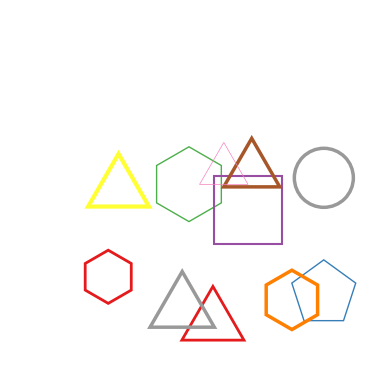[{"shape": "triangle", "thickness": 2, "radius": 0.47, "center": [0.553, 0.163]}, {"shape": "hexagon", "thickness": 2, "radius": 0.35, "center": [0.281, 0.281]}, {"shape": "pentagon", "thickness": 1, "radius": 0.44, "center": [0.841, 0.238]}, {"shape": "hexagon", "thickness": 1, "radius": 0.49, "center": [0.491, 0.522]}, {"shape": "square", "thickness": 1.5, "radius": 0.44, "center": [0.644, 0.455]}, {"shape": "hexagon", "thickness": 2.5, "radius": 0.39, "center": [0.758, 0.221]}, {"shape": "triangle", "thickness": 3, "radius": 0.46, "center": [0.308, 0.509]}, {"shape": "triangle", "thickness": 2.5, "radius": 0.42, "center": [0.654, 0.557]}, {"shape": "triangle", "thickness": 0.5, "radius": 0.36, "center": [0.581, 0.557]}, {"shape": "triangle", "thickness": 2.5, "radius": 0.48, "center": [0.473, 0.198]}, {"shape": "circle", "thickness": 2.5, "radius": 0.38, "center": [0.841, 0.538]}]